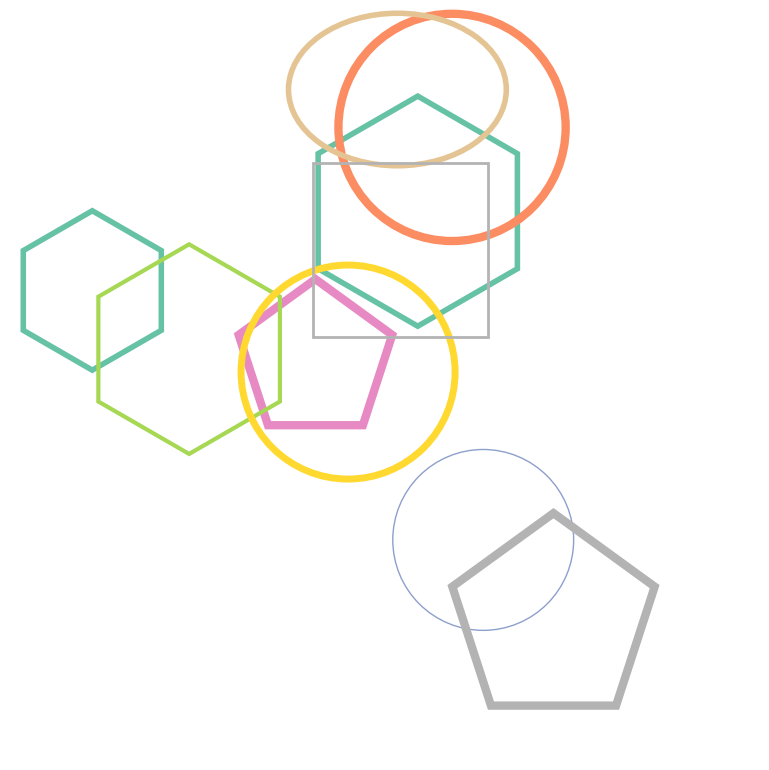[{"shape": "hexagon", "thickness": 2, "radius": 0.75, "center": [0.543, 0.726]}, {"shape": "hexagon", "thickness": 2, "radius": 0.52, "center": [0.12, 0.623]}, {"shape": "circle", "thickness": 3, "radius": 0.74, "center": [0.587, 0.835]}, {"shape": "circle", "thickness": 0.5, "radius": 0.59, "center": [0.628, 0.299]}, {"shape": "pentagon", "thickness": 3, "radius": 0.52, "center": [0.41, 0.533]}, {"shape": "hexagon", "thickness": 1.5, "radius": 0.68, "center": [0.246, 0.547]}, {"shape": "circle", "thickness": 2.5, "radius": 0.69, "center": [0.452, 0.517]}, {"shape": "oval", "thickness": 2, "radius": 0.71, "center": [0.516, 0.884]}, {"shape": "pentagon", "thickness": 3, "radius": 0.69, "center": [0.719, 0.195]}, {"shape": "square", "thickness": 1, "radius": 0.57, "center": [0.52, 0.675]}]